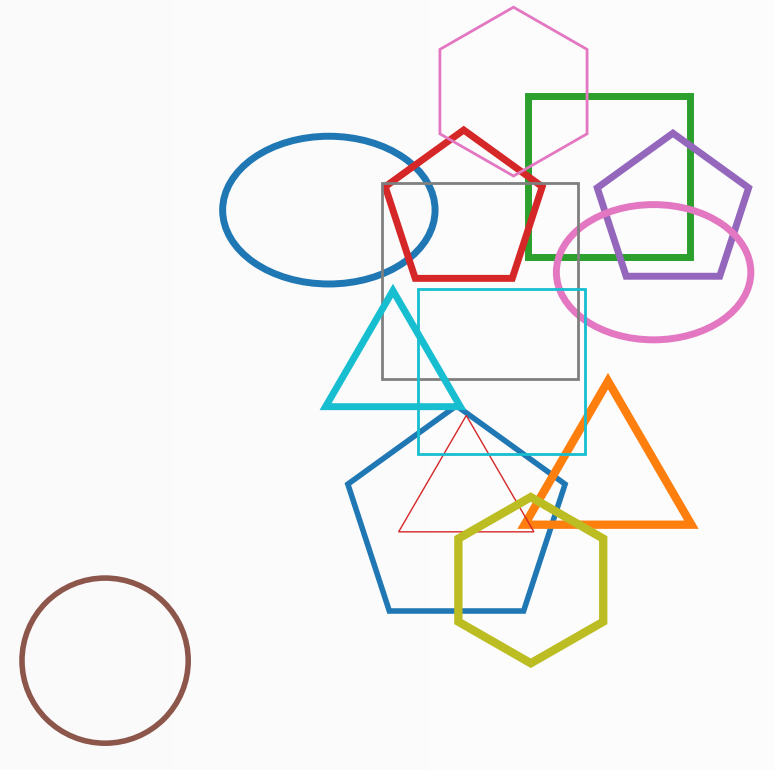[{"shape": "oval", "thickness": 2.5, "radius": 0.69, "center": [0.424, 0.727]}, {"shape": "pentagon", "thickness": 2, "radius": 0.74, "center": [0.589, 0.326]}, {"shape": "triangle", "thickness": 3, "radius": 0.62, "center": [0.785, 0.381]}, {"shape": "square", "thickness": 2.5, "radius": 0.52, "center": [0.786, 0.77]}, {"shape": "triangle", "thickness": 0.5, "radius": 0.5, "center": [0.602, 0.36]}, {"shape": "pentagon", "thickness": 2.5, "radius": 0.53, "center": [0.598, 0.725]}, {"shape": "pentagon", "thickness": 2.5, "radius": 0.51, "center": [0.868, 0.724]}, {"shape": "circle", "thickness": 2, "radius": 0.54, "center": [0.136, 0.142]}, {"shape": "oval", "thickness": 2.5, "radius": 0.63, "center": [0.843, 0.646]}, {"shape": "hexagon", "thickness": 1, "radius": 0.55, "center": [0.663, 0.881]}, {"shape": "square", "thickness": 1, "radius": 0.63, "center": [0.619, 0.635]}, {"shape": "hexagon", "thickness": 3, "radius": 0.54, "center": [0.685, 0.247]}, {"shape": "square", "thickness": 1, "radius": 0.54, "center": [0.647, 0.518]}, {"shape": "triangle", "thickness": 2.5, "radius": 0.5, "center": [0.507, 0.522]}]